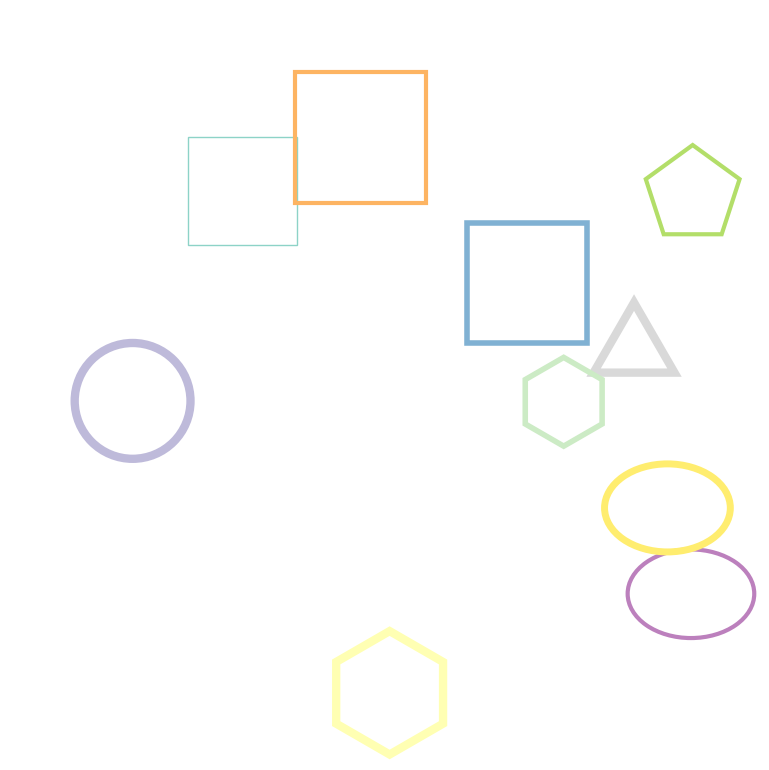[{"shape": "square", "thickness": 0.5, "radius": 0.35, "center": [0.315, 0.752]}, {"shape": "hexagon", "thickness": 3, "radius": 0.4, "center": [0.506, 0.1]}, {"shape": "circle", "thickness": 3, "radius": 0.38, "center": [0.172, 0.479]}, {"shape": "square", "thickness": 2, "radius": 0.39, "center": [0.685, 0.632]}, {"shape": "square", "thickness": 1.5, "radius": 0.42, "center": [0.468, 0.821]}, {"shape": "pentagon", "thickness": 1.5, "radius": 0.32, "center": [0.9, 0.748]}, {"shape": "triangle", "thickness": 3, "radius": 0.3, "center": [0.823, 0.546]}, {"shape": "oval", "thickness": 1.5, "radius": 0.41, "center": [0.897, 0.229]}, {"shape": "hexagon", "thickness": 2, "radius": 0.29, "center": [0.732, 0.478]}, {"shape": "oval", "thickness": 2.5, "radius": 0.41, "center": [0.867, 0.34]}]